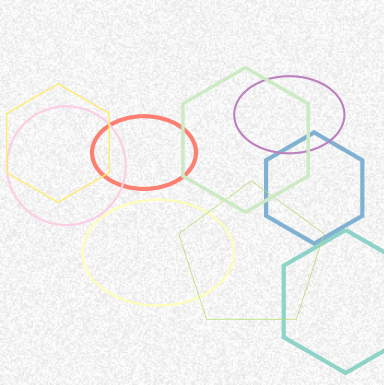[{"shape": "hexagon", "thickness": 3, "radius": 0.93, "center": [0.898, 0.217]}, {"shape": "oval", "thickness": 1.5, "radius": 0.98, "center": [0.411, 0.344]}, {"shape": "oval", "thickness": 3, "radius": 0.68, "center": [0.374, 0.604]}, {"shape": "hexagon", "thickness": 3, "radius": 0.72, "center": [0.816, 0.512]}, {"shape": "pentagon", "thickness": 0.5, "radius": 0.99, "center": [0.653, 0.331]}, {"shape": "circle", "thickness": 1.5, "radius": 0.77, "center": [0.172, 0.57]}, {"shape": "oval", "thickness": 1.5, "radius": 0.72, "center": [0.751, 0.702]}, {"shape": "hexagon", "thickness": 2.5, "radius": 0.94, "center": [0.638, 0.637]}, {"shape": "hexagon", "thickness": 1, "radius": 0.77, "center": [0.151, 0.628]}]